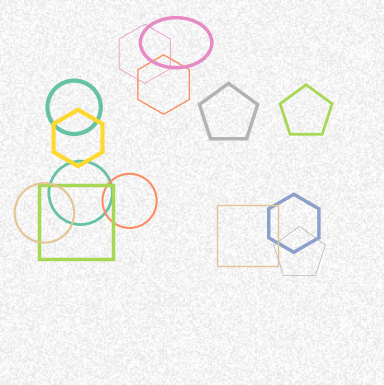[{"shape": "circle", "thickness": 2, "radius": 0.41, "center": [0.209, 0.499]}, {"shape": "circle", "thickness": 3, "radius": 0.35, "center": [0.193, 0.721]}, {"shape": "hexagon", "thickness": 1, "radius": 0.39, "center": [0.425, 0.78]}, {"shape": "circle", "thickness": 1.5, "radius": 0.35, "center": [0.337, 0.478]}, {"shape": "hexagon", "thickness": 2.5, "radius": 0.38, "center": [0.763, 0.42]}, {"shape": "hexagon", "thickness": 0.5, "radius": 0.38, "center": [0.376, 0.86]}, {"shape": "oval", "thickness": 2.5, "radius": 0.46, "center": [0.457, 0.889]}, {"shape": "pentagon", "thickness": 2, "radius": 0.36, "center": [0.795, 0.709]}, {"shape": "square", "thickness": 2.5, "radius": 0.48, "center": [0.198, 0.423]}, {"shape": "hexagon", "thickness": 3, "radius": 0.37, "center": [0.203, 0.642]}, {"shape": "square", "thickness": 1, "radius": 0.4, "center": [0.644, 0.389]}, {"shape": "circle", "thickness": 1.5, "radius": 0.39, "center": [0.115, 0.447]}, {"shape": "pentagon", "thickness": 2.5, "radius": 0.4, "center": [0.594, 0.704]}, {"shape": "pentagon", "thickness": 0.5, "radius": 0.35, "center": [0.778, 0.342]}]